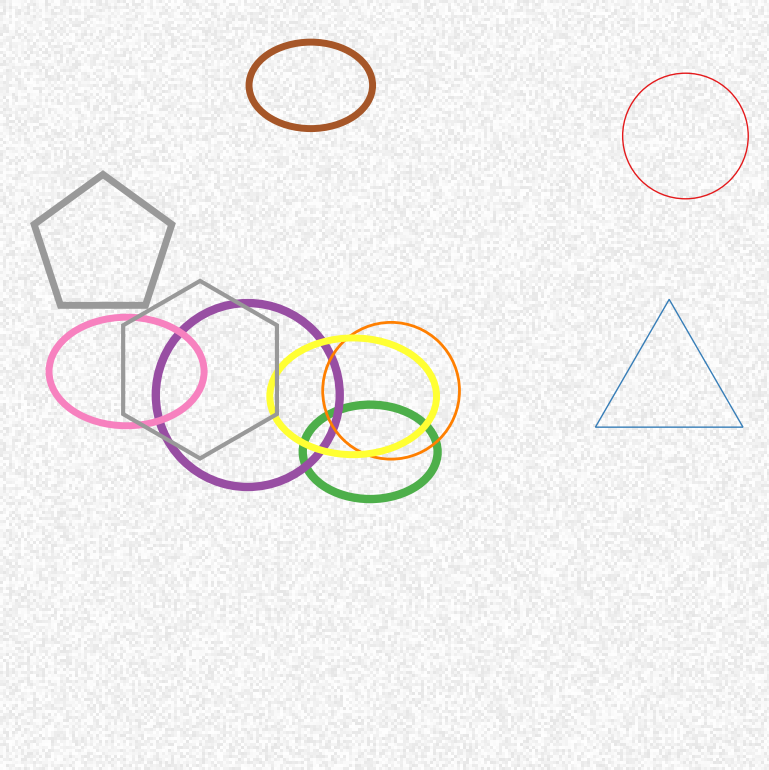[{"shape": "circle", "thickness": 0.5, "radius": 0.41, "center": [0.89, 0.823]}, {"shape": "triangle", "thickness": 0.5, "radius": 0.55, "center": [0.869, 0.501]}, {"shape": "oval", "thickness": 3, "radius": 0.44, "center": [0.481, 0.413]}, {"shape": "circle", "thickness": 3, "radius": 0.6, "center": [0.322, 0.487]}, {"shape": "circle", "thickness": 1, "radius": 0.44, "center": [0.508, 0.493]}, {"shape": "oval", "thickness": 2.5, "radius": 0.54, "center": [0.459, 0.485]}, {"shape": "oval", "thickness": 2.5, "radius": 0.4, "center": [0.404, 0.889]}, {"shape": "oval", "thickness": 2.5, "radius": 0.5, "center": [0.164, 0.518]}, {"shape": "pentagon", "thickness": 2.5, "radius": 0.47, "center": [0.134, 0.68]}, {"shape": "hexagon", "thickness": 1.5, "radius": 0.58, "center": [0.26, 0.52]}]